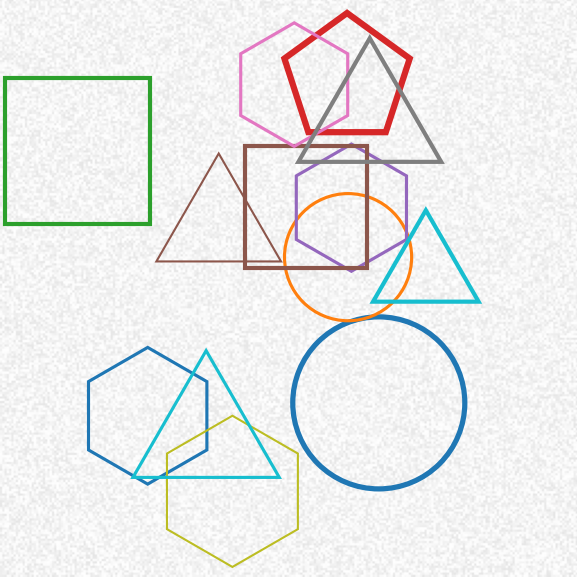[{"shape": "hexagon", "thickness": 1.5, "radius": 0.59, "center": [0.256, 0.279]}, {"shape": "circle", "thickness": 2.5, "radius": 0.74, "center": [0.656, 0.301]}, {"shape": "circle", "thickness": 1.5, "radius": 0.55, "center": [0.603, 0.554]}, {"shape": "square", "thickness": 2, "radius": 0.63, "center": [0.134, 0.737]}, {"shape": "pentagon", "thickness": 3, "radius": 0.57, "center": [0.601, 0.863]}, {"shape": "hexagon", "thickness": 1.5, "radius": 0.55, "center": [0.608, 0.64]}, {"shape": "triangle", "thickness": 1, "radius": 0.62, "center": [0.379, 0.609]}, {"shape": "square", "thickness": 2, "radius": 0.53, "center": [0.53, 0.64]}, {"shape": "hexagon", "thickness": 1.5, "radius": 0.53, "center": [0.509, 0.853]}, {"shape": "triangle", "thickness": 2, "radius": 0.71, "center": [0.64, 0.79]}, {"shape": "hexagon", "thickness": 1, "radius": 0.65, "center": [0.402, 0.148]}, {"shape": "triangle", "thickness": 2, "radius": 0.53, "center": [0.737, 0.53]}, {"shape": "triangle", "thickness": 1.5, "radius": 0.73, "center": [0.357, 0.246]}]